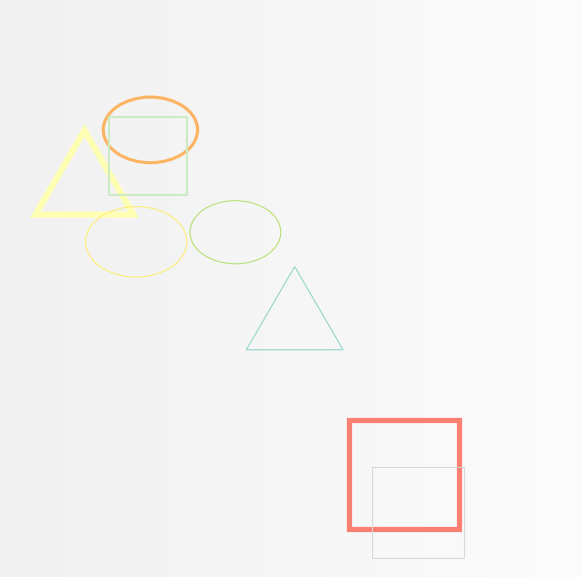[{"shape": "triangle", "thickness": 0.5, "radius": 0.48, "center": [0.507, 0.441]}, {"shape": "triangle", "thickness": 3, "radius": 0.49, "center": [0.145, 0.676]}, {"shape": "square", "thickness": 2.5, "radius": 0.47, "center": [0.695, 0.178]}, {"shape": "oval", "thickness": 1.5, "radius": 0.41, "center": [0.259, 0.774]}, {"shape": "oval", "thickness": 0.5, "radius": 0.39, "center": [0.405, 0.597]}, {"shape": "square", "thickness": 0.5, "radius": 0.39, "center": [0.719, 0.111]}, {"shape": "square", "thickness": 1, "radius": 0.34, "center": [0.254, 0.728]}, {"shape": "oval", "thickness": 0.5, "radius": 0.44, "center": [0.234, 0.58]}]